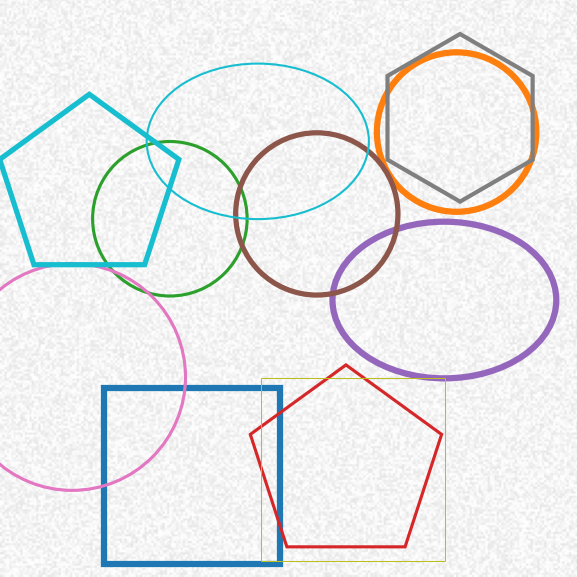[{"shape": "square", "thickness": 3, "radius": 0.76, "center": [0.332, 0.174]}, {"shape": "circle", "thickness": 3, "radius": 0.69, "center": [0.791, 0.77]}, {"shape": "circle", "thickness": 1.5, "radius": 0.67, "center": [0.294, 0.62]}, {"shape": "pentagon", "thickness": 1.5, "radius": 0.87, "center": [0.599, 0.193]}, {"shape": "oval", "thickness": 3, "radius": 0.97, "center": [0.77, 0.48]}, {"shape": "circle", "thickness": 2.5, "radius": 0.7, "center": [0.549, 0.629]}, {"shape": "circle", "thickness": 1.5, "radius": 0.98, "center": [0.125, 0.346]}, {"shape": "hexagon", "thickness": 2, "radius": 0.73, "center": [0.797, 0.795]}, {"shape": "square", "thickness": 0.5, "radius": 0.8, "center": [0.611, 0.186]}, {"shape": "pentagon", "thickness": 2.5, "radius": 0.82, "center": [0.155, 0.673]}, {"shape": "oval", "thickness": 1, "radius": 0.96, "center": [0.446, 0.754]}]